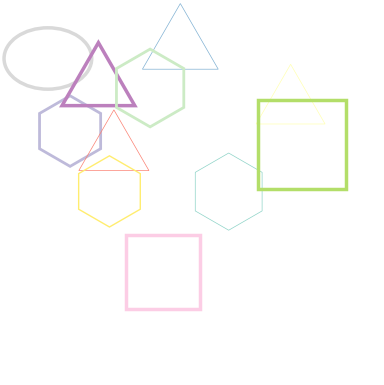[{"shape": "hexagon", "thickness": 0.5, "radius": 0.5, "center": [0.594, 0.502]}, {"shape": "triangle", "thickness": 0.5, "radius": 0.52, "center": [0.755, 0.73]}, {"shape": "hexagon", "thickness": 2, "radius": 0.46, "center": [0.182, 0.66]}, {"shape": "triangle", "thickness": 0.5, "radius": 0.53, "center": [0.296, 0.61]}, {"shape": "triangle", "thickness": 0.5, "radius": 0.57, "center": [0.468, 0.877]}, {"shape": "square", "thickness": 2.5, "radius": 0.58, "center": [0.784, 0.625]}, {"shape": "square", "thickness": 2.5, "radius": 0.48, "center": [0.423, 0.294]}, {"shape": "oval", "thickness": 2.5, "radius": 0.57, "center": [0.124, 0.848]}, {"shape": "triangle", "thickness": 2.5, "radius": 0.55, "center": [0.256, 0.78]}, {"shape": "hexagon", "thickness": 2, "radius": 0.5, "center": [0.39, 0.771]}, {"shape": "hexagon", "thickness": 1, "radius": 0.46, "center": [0.284, 0.503]}]